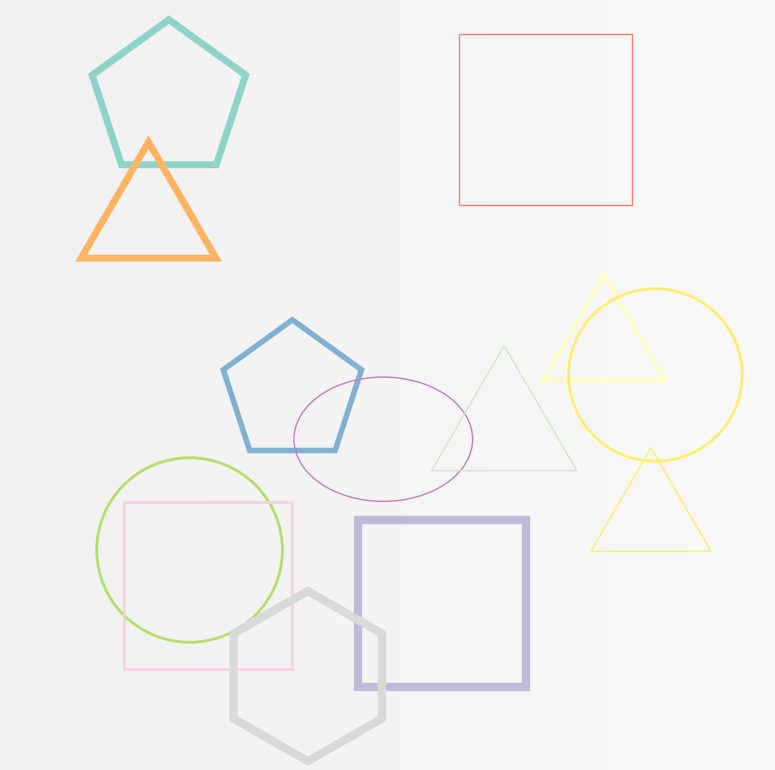[{"shape": "pentagon", "thickness": 2.5, "radius": 0.52, "center": [0.218, 0.87]}, {"shape": "triangle", "thickness": 1, "radius": 0.45, "center": [0.78, 0.552]}, {"shape": "square", "thickness": 3, "radius": 0.54, "center": [0.57, 0.216]}, {"shape": "square", "thickness": 0.5, "radius": 0.56, "center": [0.704, 0.845]}, {"shape": "pentagon", "thickness": 2, "radius": 0.47, "center": [0.377, 0.491]}, {"shape": "triangle", "thickness": 2.5, "radius": 0.5, "center": [0.192, 0.715]}, {"shape": "circle", "thickness": 1, "radius": 0.6, "center": [0.245, 0.286]}, {"shape": "square", "thickness": 1, "radius": 0.54, "center": [0.268, 0.239]}, {"shape": "hexagon", "thickness": 3, "radius": 0.55, "center": [0.397, 0.122]}, {"shape": "oval", "thickness": 0.5, "radius": 0.58, "center": [0.495, 0.43]}, {"shape": "triangle", "thickness": 0.5, "radius": 0.54, "center": [0.651, 0.443]}, {"shape": "circle", "thickness": 1, "radius": 0.56, "center": [0.846, 0.513]}, {"shape": "triangle", "thickness": 0.5, "radius": 0.45, "center": [0.84, 0.329]}]